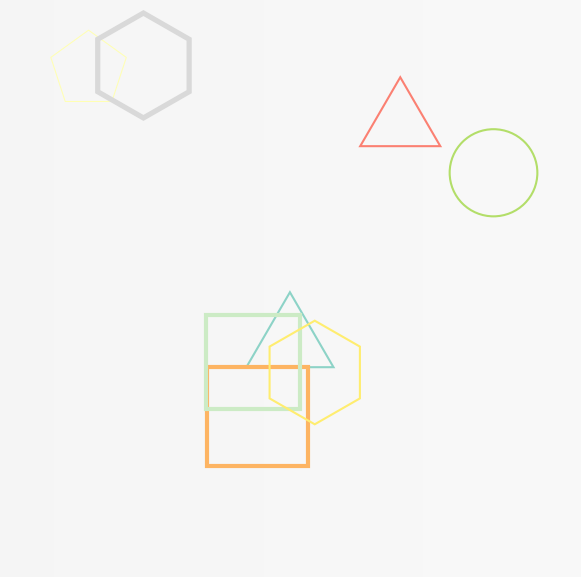[{"shape": "triangle", "thickness": 1, "radius": 0.43, "center": [0.499, 0.407]}, {"shape": "pentagon", "thickness": 0.5, "radius": 0.34, "center": [0.152, 0.879]}, {"shape": "triangle", "thickness": 1, "radius": 0.4, "center": [0.689, 0.786]}, {"shape": "square", "thickness": 2, "radius": 0.43, "center": [0.443, 0.278]}, {"shape": "circle", "thickness": 1, "radius": 0.38, "center": [0.849, 0.7]}, {"shape": "hexagon", "thickness": 2.5, "radius": 0.45, "center": [0.247, 0.886]}, {"shape": "square", "thickness": 2, "radius": 0.4, "center": [0.435, 0.372]}, {"shape": "hexagon", "thickness": 1, "radius": 0.45, "center": [0.541, 0.354]}]